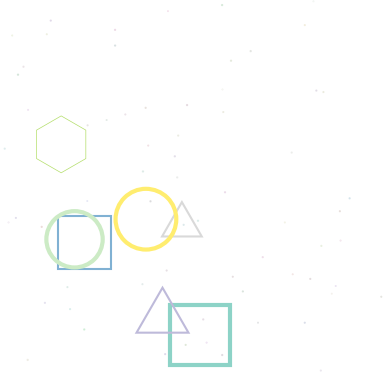[{"shape": "square", "thickness": 3, "radius": 0.39, "center": [0.52, 0.129]}, {"shape": "triangle", "thickness": 1.5, "radius": 0.39, "center": [0.422, 0.175]}, {"shape": "square", "thickness": 1.5, "radius": 0.34, "center": [0.22, 0.371]}, {"shape": "hexagon", "thickness": 0.5, "radius": 0.37, "center": [0.159, 0.625]}, {"shape": "triangle", "thickness": 1.5, "radius": 0.3, "center": [0.472, 0.416]}, {"shape": "circle", "thickness": 3, "radius": 0.37, "center": [0.194, 0.378]}, {"shape": "circle", "thickness": 3, "radius": 0.39, "center": [0.379, 0.431]}]